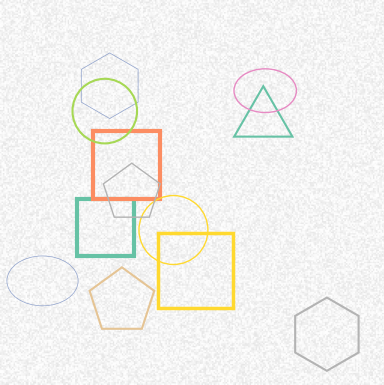[{"shape": "triangle", "thickness": 1.5, "radius": 0.44, "center": [0.684, 0.689]}, {"shape": "square", "thickness": 3, "radius": 0.37, "center": [0.274, 0.41]}, {"shape": "square", "thickness": 3, "radius": 0.44, "center": [0.328, 0.571]}, {"shape": "oval", "thickness": 0.5, "radius": 0.46, "center": [0.11, 0.27]}, {"shape": "hexagon", "thickness": 0.5, "radius": 0.43, "center": [0.285, 0.777]}, {"shape": "oval", "thickness": 1, "radius": 0.41, "center": [0.689, 0.764]}, {"shape": "circle", "thickness": 1.5, "radius": 0.42, "center": [0.272, 0.711]}, {"shape": "circle", "thickness": 1, "radius": 0.45, "center": [0.451, 0.403]}, {"shape": "square", "thickness": 2.5, "radius": 0.49, "center": [0.508, 0.297]}, {"shape": "pentagon", "thickness": 1.5, "radius": 0.44, "center": [0.317, 0.217]}, {"shape": "pentagon", "thickness": 1, "radius": 0.39, "center": [0.342, 0.499]}, {"shape": "hexagon", "thickness": 1.5, "radius": 0.48, "center": [0.849, 0.132]}]